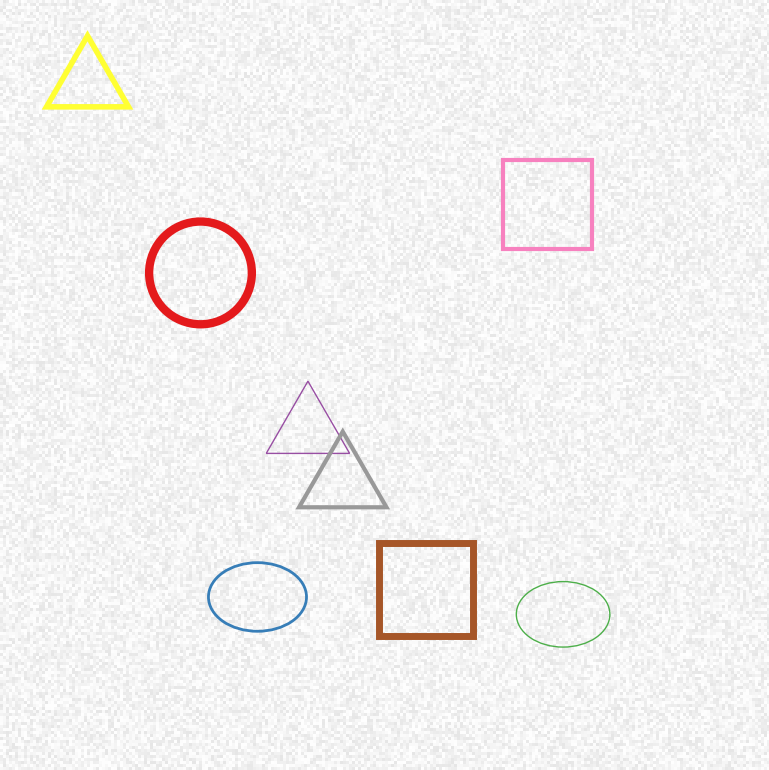[{"shape": "circle", "thickness": 3, "radius": 0.33, "center": [0.26, 0.646]}, {"shape": "oval", "thickness": 1, "radius": 0.32, "center": [0.334, 0.225]}, {"shape": "oval", "thickness": 0.5, "radius": 0.3, "center": [0.731, 0.202]}, {"shape": "triangle", "thickness": 0.5, "radius": 0.31, "center": [0.4, 0.442]}, {"shape": "triangle", "thickness": 2, "radius": 0.31, "center": [0.114, 0.892]}, {"shape": "square", "thickness": 2.5, "radius": 0.3, "center": [0.553, 0.234]}, {"shape": "square", "thickness": 1.5, "radius": 0.29, "center": [0.711, 0.735]}, {"shape": "triangle", "thickness": 1.5, "radius": 0.33, "center": [0.445, 0.374]}]